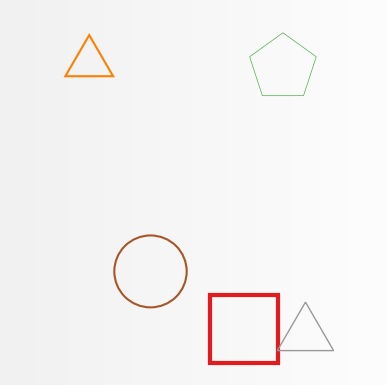[{"shape": "square", "thickness": 3, "radius": 0.44, "center": [0.63, 0.146]}, {"shape": "pentagon", "thickness": 0.5, "radius": 0.45, "center": [0.73, 0.825]}, {"shape": "triangle", "thickness": 1.5, "radius": 0.36, "center": [0.23, 0.838]}, {"shape": "circle", "thickness": 1.5, "radius": 0.47, "center": [0.388, 0.295]}, {"shape": "triangle", "thickness": 1, "radius": 0.42, "center": [0.788, 0.131]}]